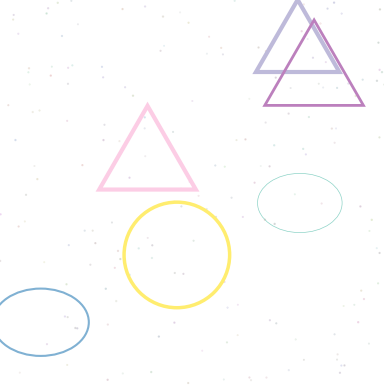[{"shape": "oval", "thickness": 0.5, "radius": 0.55, "center": [0.779, 0.473]}, {"shape": "triangle", "thickness": 3, "radius": 0.63, "center": [0.773, 0.876]}, {"shape": "oval", "thickness": 1.5, "radius": 0.62, "center": [0.106, 0.163]}, {"shape": "triangle", "thickness": 3, "radius": 0.72, "center": [0.383, 0.58]}, {"shape": "triangle", "thickness": 2, "radius": 0.74, "center": [0.816, 0.8]}, {"shape": "circle", "thickness": 2.5, "radius": 0.69, "center": [0.459, 0.338]}]